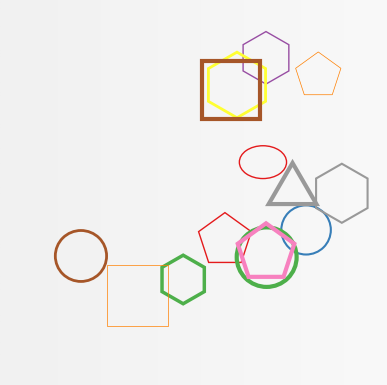[{"shape": "oval", "thickness": 1, "radius": 0.3, "center": [0.679, 0.579]}, {"shape": "pentagon", "thickness": 1, "radius": 0.36, "center": [0.58, 0.376]}, {"shape": "circle", "thickness": 1.5, "radius": 0.32, "center": [0.79, 0.403]}, {"shape": "circle", "thickness": 3, "radius": 0.39, "center": [0.688, 0.332]}, {"shape": "hexagon", "thickness": 2.5, "radius": 0.32, "center": [0.473, 0.274]}, {"shape": "hexagon", "thickness": 1, "radius": 0.34, "center": [0.686, 0.85]}, {"shape": "square", "thickness": 0.5, "radius": 0.4, "center": [0.355, 0.233]}, {"shape": "pentagon", "thickness": 0.5, "radius": 0.31, "center": [0.821, 0.804]}, {"shape": "hexagon", "thickness": 2, "radius": 0.43, "center": [0.612, 0.779]}, {"shape": "square", "thickness": 3, "radius": 0.38, "center": [0.596, 0.765]}, {"shape": "circle", "thickness": 2, "radius": 0.33, "center": [0.209, 0.335]}, {"shape": "pentagon", "thickness": 3, "radius": 0.38, "center": [0.687, 0.343]}, {"shape": "hexagon", "thickness": 1.5, "radius": 0.38, "center": [0.882, 0.498]}, {"shape": "triangle", "thickness": 3, "radius": 0.36, "center": [0.755, 0.506]}]